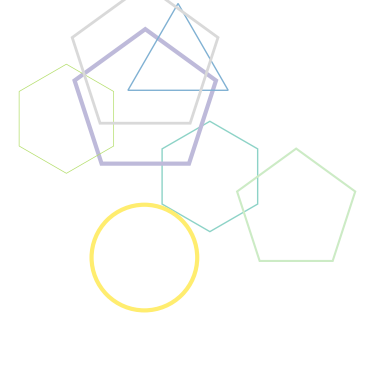[{"shape": "hexagon", "thickness": 1, "radius": 0.72, "center": [0.545, 0.542]}, {"shape": "pentagon", "thickness": 3, "radius": 0.97, "center": [0.377, 0.731]}, {"shape": "triangle", "thickness": 1, "radius": 0.75, "center": [0.462, 0.841]}, {"shape": "hexagon", "thickness": 0.5, "radius": 0.71, "center": [0.172, 0.692]}, {"shape": "pentagon", "thickness": 2, "radius": 1.0, "center": [0.377, 0.841]}, {"shape": "pentagon", "thickness": 1.5, "radius": 0.81, "center": [0.769, 0.453]}, {"shape": "circle", "thickness": 3, "radius": 0.69, "center": [0.375, 0.331]}]